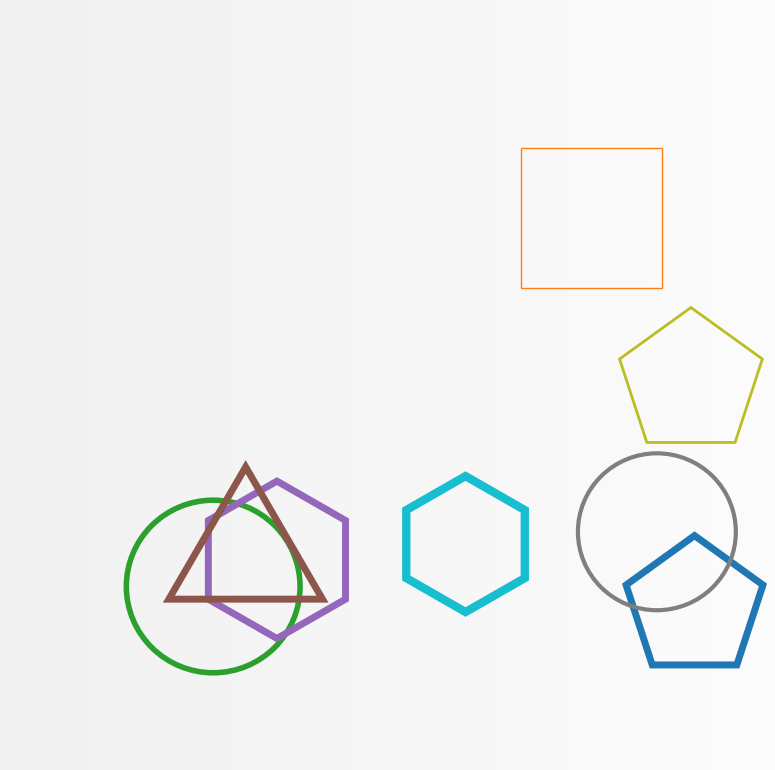[{"shape": "pentagon", "thickness": 2.5, "radius": 0.46, "center": [0.896, 0.212]}, {"shape": "square", "thickness": 0.5, "radius": 0.46, "center": [0.763, 0.717]}, {"shape": "circle", "thickness": 2, "radius": 0.56, "center": [0.275, 0.238]}, {"shape": "hexagon", "thickness": 2.5, "radius": 0.51, "center": [0.357, 0.273]}, {"shape": "triangle", "thickness": 2.5, "radius": 0.57, "center": [0.317, 0.279]}, {"shape": "circle", "thickness": 1.5, "radius": 0.51, "center": [0.848, 0.309]}, {"shape": "pentagon", "thickness": 1, "radius": 0.48, "center": [0.892, 0.504]}, {"shape": "hexagon", "thickness": 3, "radius": 0.44, "center": [0.601, 0.293]}]